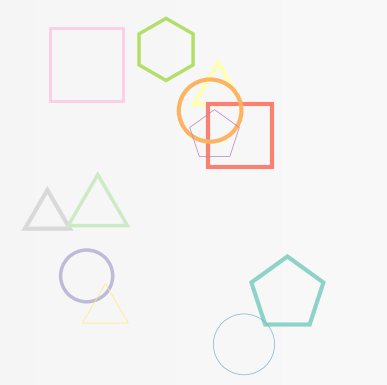[{"shape": "pentagon", "thickness": 3, "radius": 0.49, "center": [0.742, 0.236]}, {"shape": "triangle", "thickness": 3, "radius": 0.36, "center": [0.563, 0.766]}, {"shape": "circle", "thickness": 2.5, "radius": 0.34, "center": [0.224, 0.283]}, {"shape": "square", "thickness": 3, "radius": 0.41, "center": [0.619, 0.648]}, {"shape": "circle", "thickness": 0.5, "radius": 0.4, "center": [0.63, 0.106]}, {"shape": "circle", "thickness": 3, "radius": 0.4, "center": [0.542, 0.713]}, {"shape": "hexagon", "thickness": 2.5, "radius": 0.4, "center": [0.429, 0.872]}, {"shape": "square", "thickness": 2, "radius": 0.47, "center": [0.224, 0.833]}, {"shape": "triangle", "thickness": 3, "radius": 0.34, "center": [0.122, 0.439]}, {"shape": "pentagon", "thickness": 0.5, "radius": 0.34, "center": [0.554, 0.648]}, {"shape": "triangle", "thickness": 2.5, "radius": 0.44, "center": [0.252, 0.458]}, {"shape": "triangle", "thickness": 0.5, "radius": 0.34, "center": [0.272, 0.195]}]